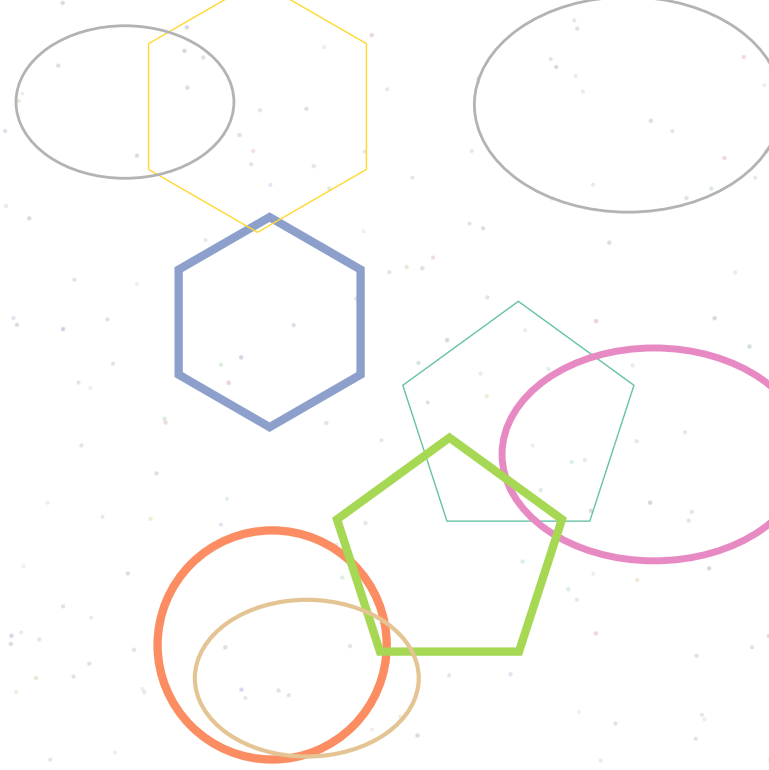[{"shape": "pentagon", "thickness": 0.5, "radius": 0.79, "center": [0.673, 0.451]}, {"shape": "circle", "thickness": 3, "radius": 0.74, "center": [0.353, 0.162]}, {"shape": "hexagon", "thickness": 3, "radius": 0.68, "center": [0.35, 0.582]}, {"shape": "oval", "thickness": 2.5, "radius": 0.99, "center": [0.849, 0.41]}, {"shape": "pentagon", "thickness": 3, "radius": 0.77, "center": [0.584, 0.278]}, {"shape": "hexagon", "thickness": 0.5, "radius": 0.82, "center": [0.334, 0.862]}, {"shape": "oval", "thickness": 1.5, "radius": 0.73, "center": [0.398, 0.119]}, {"shape": "oval", "thickness": 1, "radius": 1.0, "center": [0.816, 0.864]}, {"shape": "oval", "thickness": 1, "radius": 0.71, "center": [0.162, 0.867]}]